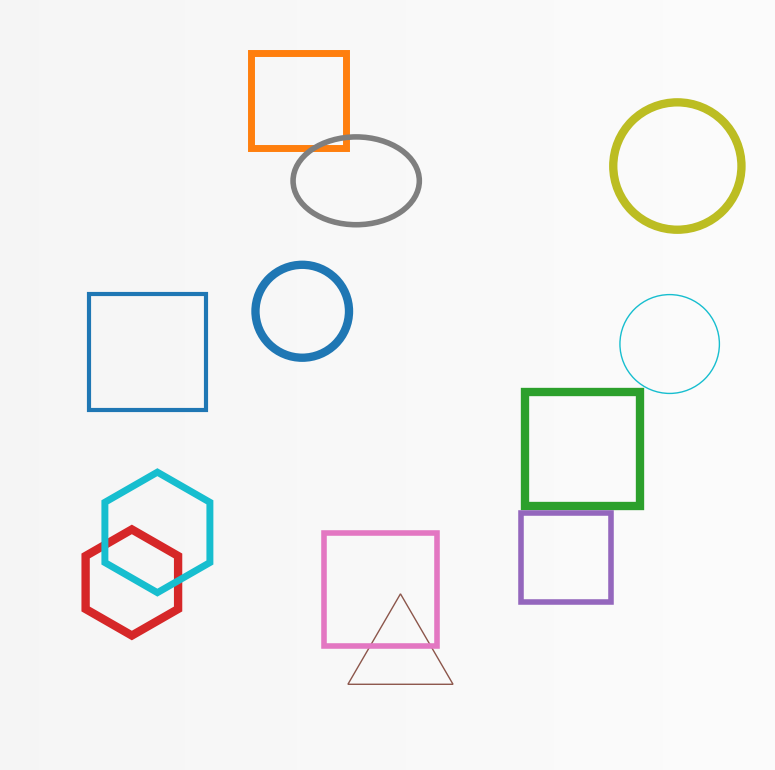[{"shape": "circle", "thickness": 3, "radius": 0.3, "center": [0.39, 0.596]}, {"shape": "square", "thickness": 1.5, "radius": 0.38, "center": [0.19, 0.543]}, {"shape": "square", "thickness": 2.5, "radius": 0.31, "center": [0.385, 0.87]}, {"shape": "square", "thickness": 3, "radius": 0.37, "center": [0.752, 0.417]}, {"shape": "hexagon", "thickness": 3, "radius": 0.34, "center": [0.17, 0.244]}, {"shape": "square", "thickness": 2, "radius": 0.29, "center": [0.73, 0.276]}, {"shape": "triangle", "thickness": 0.5, "radius": 0.39, "center": [0.517, 0.15]}, {"shape": "square", "thickness": 2, "radius": 0.37, "center": [0.491, 0.234]}, {"shape": "oval", "thickness": 2, "radius": 0.41, "center": [0.46, 0.765]}, {"shape": "circle", "thickness": 3, "radius": 0.41, "center": [0.874, 0.784]}, {"shape": "circle", "thickness": 0.5, "radius": 0.32, "center": [0.864, 0.553]}, {"shape": "hexagon", "thickness": 2.5, "radius": 0.39, "center": [0.203, 0.309]}]